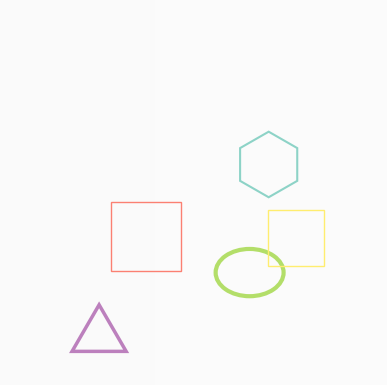[{"shape": "hexagon", "thickness": 1.5, "radius": 0.43, "center": [0.693, 0.573]}, {"shape": "square", "thickness": 1, "radius": 0.45, "center": [0.377, 0.386]}, {"shape": "oval", "thickness": 3, "radius": 0.44, "center": [0.644, 0.292]}, {"shape": "triangle", "thickness": 2.5, "radius": 0.4, "center": [0.256, 0.128]}, {"shape": "square", "thickness": 1, "radius": 0.36, "center": [0.764, 0.382]}]